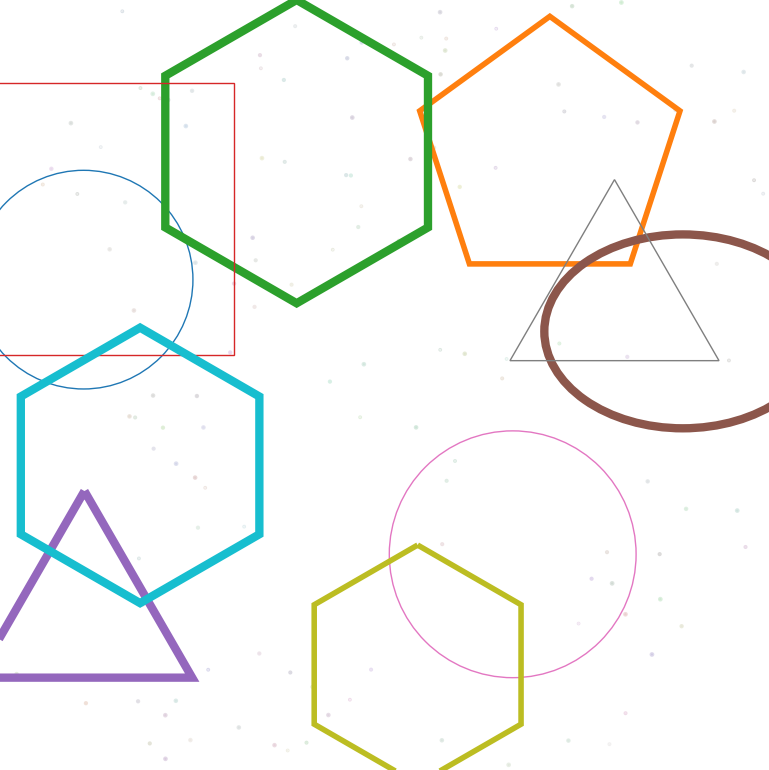[{"shape": "circle", "thickness": 0.5, "radius": 0.71, "center": [0.109, 0.637]}, {"shape": "pentagon", "thickness": 2, "radius": 0.89, "center": [0.714, 0.801]}, {"shape": "hexagon", "thickness": 3, "radius": 0.98, "center": [0.385, 0.803]}, {"shape": "square", "thickness": 0.5, "radius": 0.89, "center": [0.127, 0.716]}, {"shape": "triangle", "thickness": 3, "radius": 0.81, "center": [0.11, 0.201]}, {"shape": "oval", "thickness": 3, "radius": 0.9, "center": [0.887, 0.57]}, {"shape": "circle", "thickness": 0.5, "radius": 0.8, "center": [0.666, 0.28]}, {"shape": "triangle", "thickness": 0.5, "radius": 0.78, "center": [0.798, 0.61]}, {"shape": "hexagon", "thickness": 2, "radius": 0.78, "center": [0.542, 0.137]}, {"shape": "hexagon", "thickness": 3, "radius": 0.89, "center": [0.182, 0.396]}]